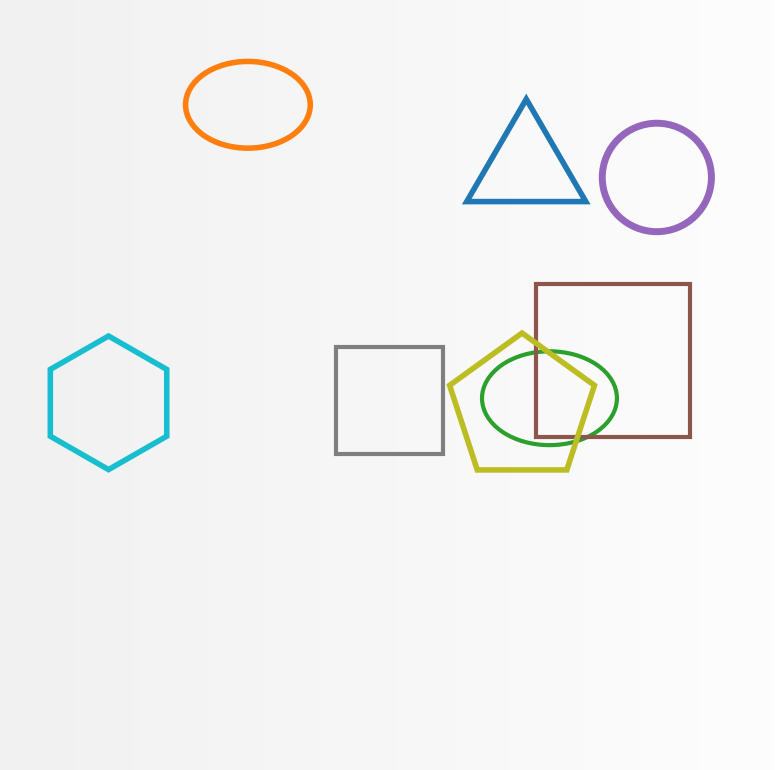[{"shape": "triangle", "thickness": 2, "radius": 0.44, "center": [0.679, 0.783]}, {"shape": "oval", "thickness": 2, "radius": 0.4, "center": [0.32, 0.864]}, {"shape": "oval", "thickness": 1.5, "radius": 0.44, "center": [0.709, 0.483]}, {"shape": "circle", "thickness": 2.5, "radius": 0.35, "center": [0.848, 0.77]}, {"shape": "square", "thickness": 1.5, "radius": 0.5, "center": [0.791, 0.532]}, {"shape": "square", "thickness": 1.5, "radius": 0.35, "center": [0.503, 0.48]}, {"shape": "pentagon", "thickness": 2, "radius": 0.49, "center": [0.674, 0.469]}, {"shape": "hexagon", "thickness": 2, "radius": 0.43, "center": [0.14, 0.477]}]